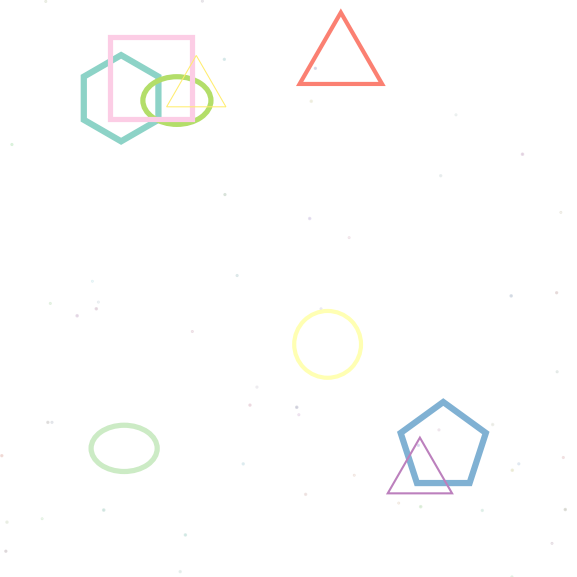[{"shape": "hexagon", "thickness": 3, "radius": 0.37, "center": [0.21, 0.829]}, {"shape": "circle", "thickness": 2, "radius": 0.29, "center": [0.567, 0.403]}, {"shape": "triangle", "thickness": 2, "radius": 0.41, "center": [0.59, 0.895]}, {"shape": "pentagon", "thickness": 3, "radius": 0.39, "center": [0.768, 0.225]}, {"shape": "oval", "thickness": 2.5, "radius": 0.29, "center": [0.306, 0.825]}, {"shape": "square", "thickness": 2.5, "radius": 0.35, "center": [0.262, 0.864]}, {"shape": "triangle", "thickness": 1, "radius": 0.32, "center": [0.727, 0.177]}, {"shape": "oval", "thickness": 2.5, "radius": 0.29, "center": [0.215, 0.223]}, {"shape": "triangle", "thickness": 0.5, "radius": 0.3, "center": [0.34, 0.844]}]